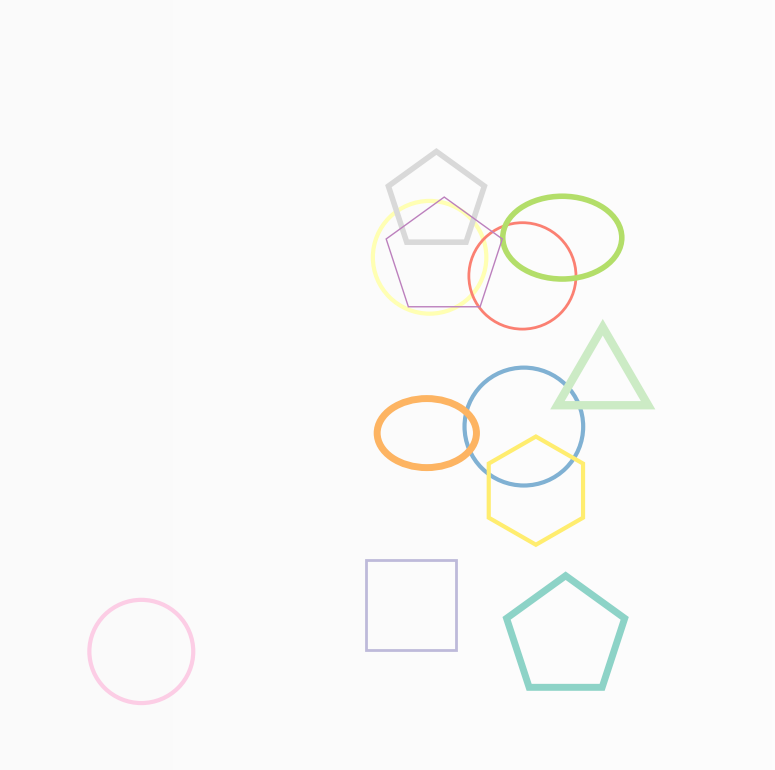[{"shape": "pentagon", "thickness": 2.5, "radius": 0.4, "center": [0.73, 0.172]}, {"shape": "circle", "thickness": 1.5, "radius": 0.37, "center": [0.554, 0.666]}, {"shape": "square", "thickness": 1, "radius": 0.29, "center": [0.53, 0.214]}, {"shape": "circle", "thickness": 1, "radius": 0.35, "center": [0.674, 0.642]}, {"shape": "circle", "thickness": 1.5, "radius": 0.38, "center": [0.676, 0.446]}, {"shape": "oval", "thickness": 2.5, "radius": 0.32, "center": [0.551, 0.438]}, {"shape": "oval", "thickness": 2, "radius": 0.38, "center": [0.726, 0.691]}, {"shape": "circle", "thickness": 1.5, "radius": 0.34, "center": [0.182, 0.154]}, {"shape": "pentagon", "thickness": 2, "radius": 0.33, "center": [0.563, 0.738]}, {"shape": "pentagon", "thickness": 0.5, "radius": 0.39, "center": [0.573, 0.665]}, {"shape": "triangle", "thickness": 3, "radius": 0.34, "center": [0.778, 0.507]}, {"shape": "hexagon", "thickness": 1.5, "radius": 0.35, "center": [0.691, 0.363]}]